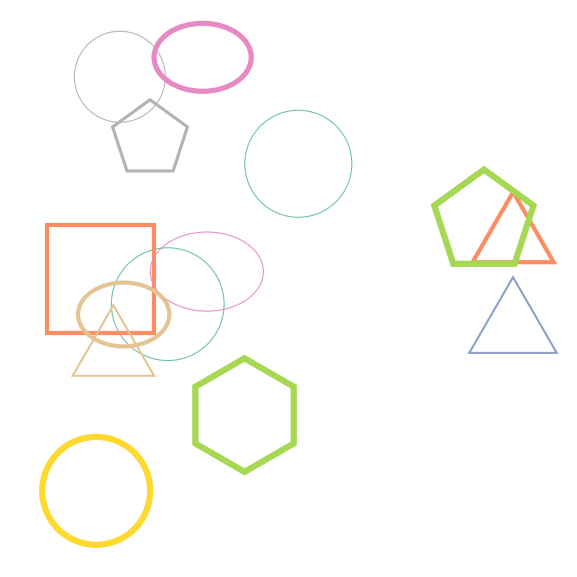[{"shape": "circle", "thickness": 0.5, "radius": 0.46, "center": [0.517, 0.716]}, {"shape": "circle", "thickness": 0.5, "radius": 0.49, "center": [0.29, 0.472]}, {"shape": "square", "thickness": 2, "radius": 0.47, "center": [0.174, 0.515]}, {"shape": "triangle", "thickness": 2, "radius": 0.41, "center": [0.889, 0.586]}, {"shape": "triangle", "thickness": 1, "radius": 0.44, "center": [0.888, 0.432]}, {"shape": "oval", "thickness": 2.5, "radius": 0.42, "center": [0.351, 0.9]}, {"shape": "oval", "thickness": 0.5, "radius": 0.49, "center": [0.358, 0.529]}, {"shape": "pentagon", "thickness": 3, "radius": 0.45, "center": [0.838, 0.615]}, {"shape": "hexagon", "thickness": 3, "radius": 0.49, "center": [0.423, 0.28]}, {"shape": "circle", "thickness": 3, "radius": 0.47, "center": [0.167, 0.149]}, {"shape": "triangle", "thickness": 1, "radius": 0.41, "center": [0.196, 0.389]}, {"shape": "oval", "thickness": 2, "radius": 0.39, "center": [0.214, 0.455]}, {"shape": "circle", "thickness": 0.5, "radius": 0.39, "center": [0.208, 0.866]}, {"shape": "pentagon", "thickness": 1.5, "radius": 0.34, "center": [0.26, 0.758]}]